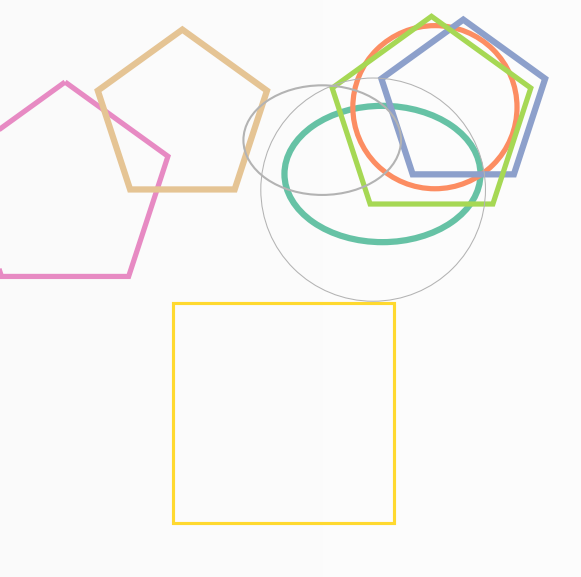[{"shape": "oval", "thickness": 3, "radius": 0.84, "center": [0.658, 0.698]}, {"shape": "circle", "thickness": 2.5, "radius": 0.71, "center": [0.748, 0.814]}, {"shape": "pentagon", "thickness": 3, "radius": 0.74, "center": [0.797, 0.817]}, {"shape": "pentagon", "thickness": 2.5, "radius": 0.93, "center": [0.112, 0.671]}, {"shape": "pentagon", "thickness": 2.5, "radius": 0.9, "center": [0.742, 0.791]}, {"shape": "square", "thickness": 1.5, "radius": 0.95, "center": [0.488, 0.284]}, {"shape": "pentagon", "thickness": 3, "radius": 0.77, "center": [0.314, 0.795]}, {"shape": "circle", "thickness": 0.5, "radius": 0.97, "center": [0.642, 0.671]}, {"shape": "oval", "thickness": 1, "radius": 0.68, "center": [0.554, 0.756]}]